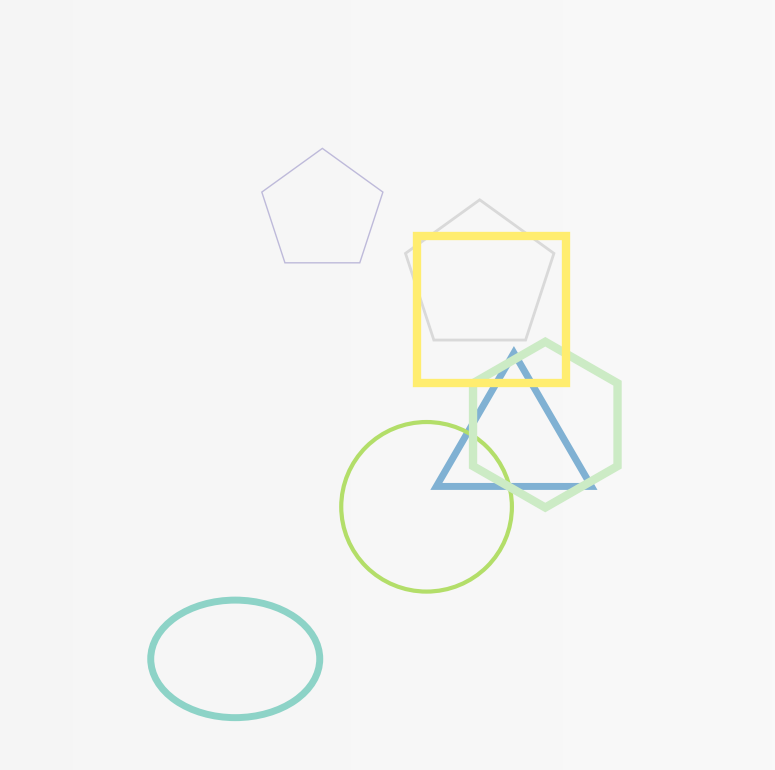[{"shape": "oval", "thickness": 2.5, "radius": 0.55, "center": [0.304, 0.144]}, {"shape": "pentagon", "thickness": 0.5, "radius": 0.41, "center": [0.416, 0.725]}, {"shape": "triangle", "thickness": 2.5, "radius": 0.58, "center": [0.663, 0.426]}, {"shape": "circle", "thickness": 1.5, "radius": 0.55, "center": [0.55, 0.342]}, {"shape": "pentagon", "thickness": 1, "radius": 0.5, "center": [0.619, 0.64]}, {"shape": "hexagon", "thickness": 3, "radius": 0.54, "center": [0.704, 0.449]}, {"shape": "square", "thickness": 3, "radius": 0.48, "center": [0.634, 0.598]}]